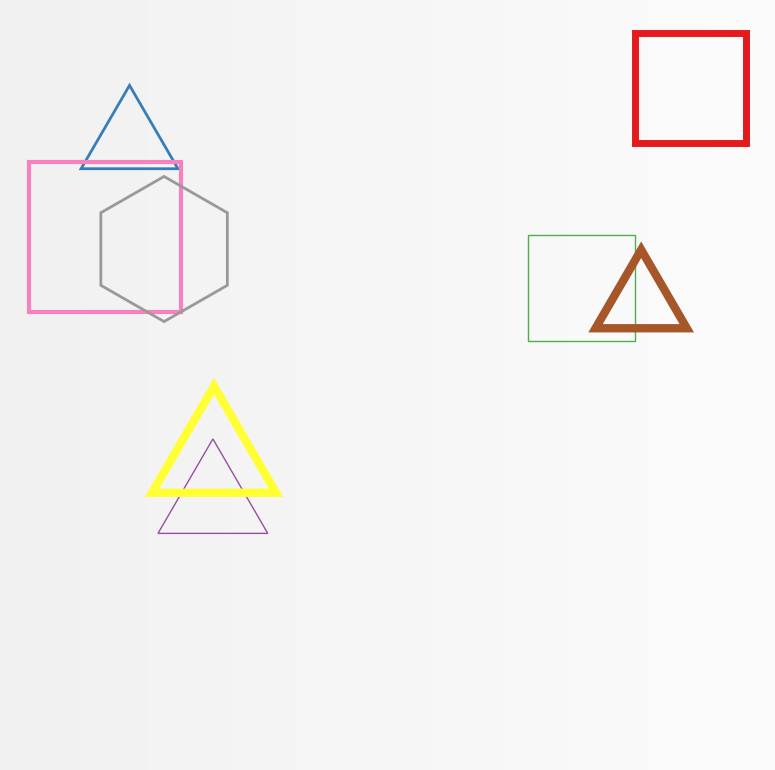[{"shape": "square", "thickness": 2.5, "radius": 0.36, "center": [0.891, 0.886]}, {"shape": "triangle", "thickness": 1, "radius": 0.36, "center": [0.167, 0.817]}, {"shape": "square", "thickness": 0.5, "radius": 0.35, "center": [0.75, 0.626]}, {"shape": "triangle", "thickness": 0.5, "radius": 0.41, "center": [0.275, 0.348]}, {"shape": "triangle", "thickness": 3, "radius": 0.46, "center": [0.276, 0.406]}, {"shape": "triangle", "thickness": 3, "radius": 0.34, "center": [0.827, 0.608]}, {"shape": "square", "thickness": 1.5, "radius": 0.49, "center": [0.136, 0.692]}, {"shape": "hexagon", "thickness": 1, "radius": 0.47, "center": [0.212, 0.677]}]